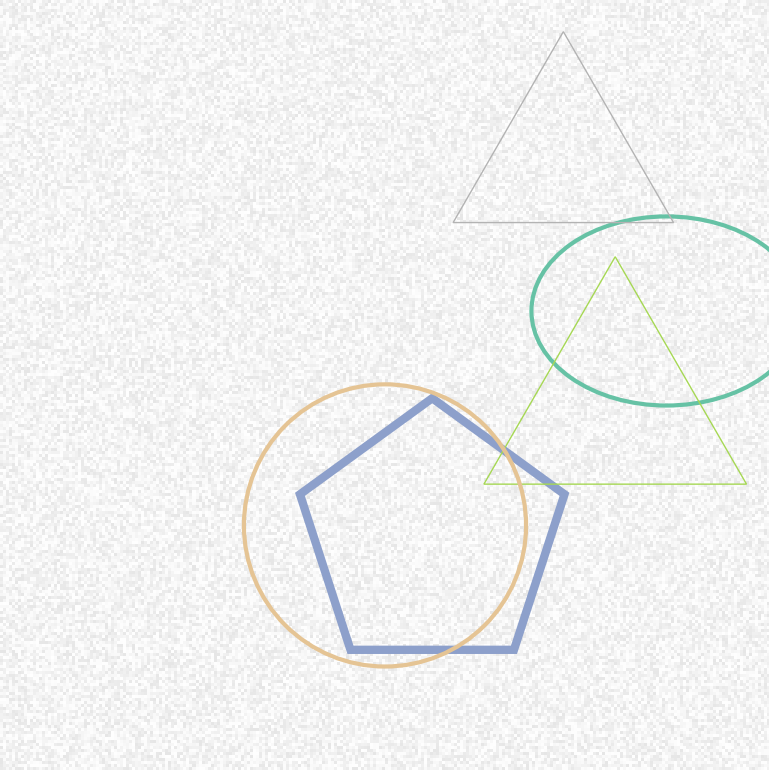[{"shape": "oval", "thickness": 1.5, "radius": 0.88, "center": [0.866, 0.596]}, {"shape": "pentagon", "thickness": 3, "radius": 0.9, "center": [0.561, 0.302]}, {"shape": "triangle", "thickness": 0.5, "radius": 0.98, "center": [0.799, 0.47]}, {"shape": "circle", "thickness": 1.5, "radius": 0.92, "center": [0.5, 0.318]}, {"shape": "triangle", "thickness": 0.5, "radius": 0.83, "center": [0.732, 0.794]}]